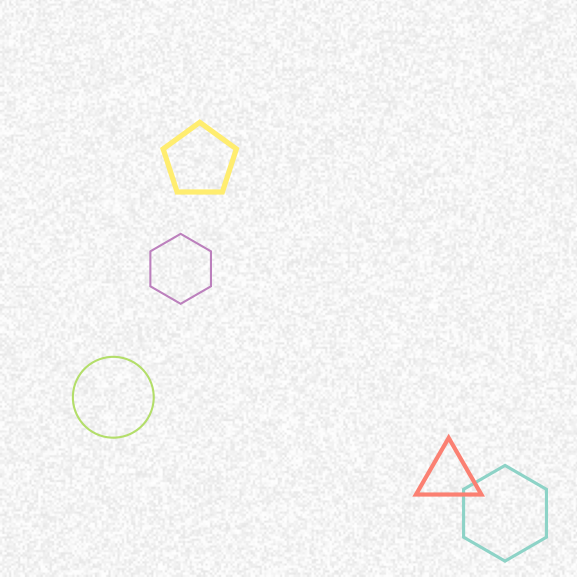[{"shape": "hexagon", "thickness": 1.5, "radius": 0.41, "center": [0.874, 0.11]}, {"shape": "triangle", "thickness": 2, "radius": 0.33, "center": [0.777, 0.176]}, {"shape": "circle", "thickness": 1, "radius": 0.35, "center": [0.196, 0.311]}, {"shape": "hexagon", "thickness": 1, "radius": 0.3, "center": [0.313, 0.534]}, {"shape": "pentagon", "thickness": 2.5, "radius": 0.33, "center": [0.346, 0.721]}]